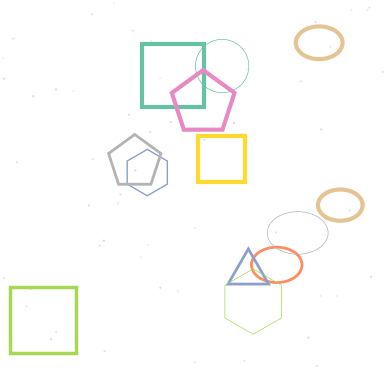[{"shape": "circle", "thickness": 0.5, "radius": 0.35, "center": [0.577, 0.828]}, {"shape": "square", "thickness": 3, "radius": 0.4, "center": [0.449, 0.804]}, {"shape": "oval", "thickness": 2, "radius": 0.33, "center": [0.719, 0.312]}, {"shape": "hexagon", "thickness": 1, "radius": 0.3, "center": [0.382, 0.552]}, {"shape": "triangle", "thickness": 2, "radius": 0.3, "center": [0.645, 0.293]}, {"shape": "pentagon", "thickness": 3, "radius": 0.43, "center": [0.528, 0.732]}, {"shape": "hexagon", "thickness": 0.5, "radius": 0.42, "center": [0.658, 0.217]}, {"shape": "square", "thickness": 2.5, "radius": 0.42, "center": [0.112, 0.169]}, {"shape": "square", "thickness": 3, "radius": 0.3, "center": [0.575, 0.587]}, {"shape": "oval", "thickness": 3, "radius": 0.29, "center": [0.884, 0.467]}, {"shape": "oval", "thickness": 3, "radius": 0.3, "center": [0.829, 0.889]}, {"shape": "pentagon", "thickness": 2, "radius": 0.36, "center": [0.35, 0.579]}, {"shape": "oval", "thickness": 0.5, "radius": 0.4, "center": [0.773, 0.395]}]